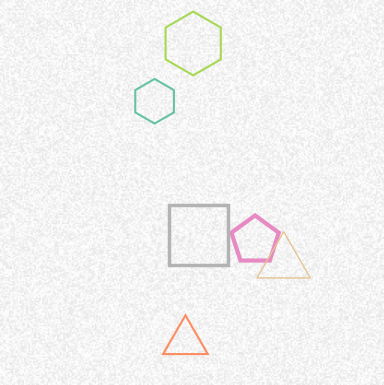[{"shape": "hexagon", "thickness": 1.5, "radius": 0.29, "center": [0.402, 0.737]}, {"shape": "triangle", "thickness": 1.5, "radius": 0.34, "center": [0.482, 0.114]}, {"shape": "pentagon", "thickness": 3, "radius": 0.32, "center": [0.663, 0.376]}, {"shape": "hexagon", "thickness": 1.5, "radius": 0.41, "center": [0.502, 0.887]}, {"shape": "triangle", "thickness": 1, "radius": 0.4, "center": [0.737, 0.318]}, {"shape": "square", "thickness": 2.5, "radius": 0.38, "center": [0.516, 0.39]}]